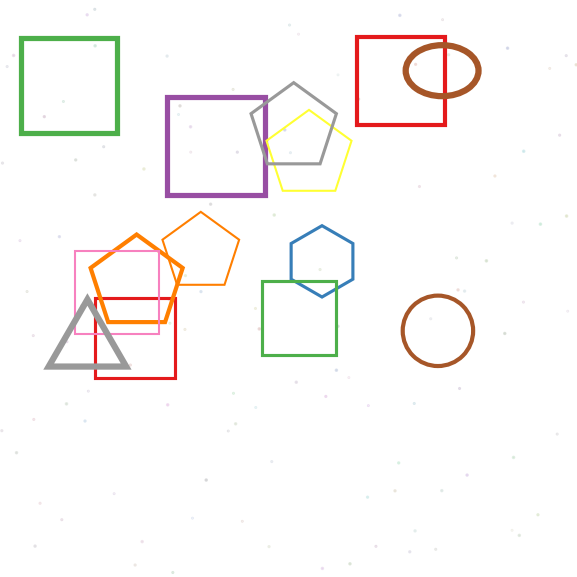[{"shape": "square", "thickness": 2, "radius": 0.38, "center": [0.695, 0.859]}, {"shape": "square", "thickness": 1.5, "radius": 0.35, "center": [0.233, 0.414]}, {"shape": "hexagon", "thickness": 1.5, "radius": 0.31, "center": [0.558, 0.547]}, {"shape": "square", "thickness": 2.5, "radius": 0.41, "center": [0.119, 0.851]}, {"shape": "square", "thickness": 1.5, "radius": 0.32, "center": [0.518, 0.448]}, {"shape": "square", "thickness": 2.5, "radius": 0.42, "center": [0.374, 0.747]}, {"shape": "pentagon", "thickness": 1, "radius": 0.35, "center": [0.348, 0.562]}, {"shape": "pentagon", "thickness": 2, "radius": 0.42, "center": [0.237, 0.509]}, {"shape": "pentagon", "thickness": 1, "radius": 0.39, "center": [0.535, 0.731]}, {"shape": "circle", "thickness": 2, "radius": 0.3, "center": [0.758, 0.426]}, {"shape": "oval", "thickness": 3, "radius": 0.32, "center": [0.766, 0.877]}, {"shape": "square", "thickness": 1, "radius": 0.36, "center": [0.203, 0.492]}, {"shape": "triangle", "thickness": 3, "radius": 0.39, "center": [0.151, 0.403]}, {"shape": "pentagon", "thickness": 1.5, "radius": 0.39, "center": [0.509, 0.778]}]